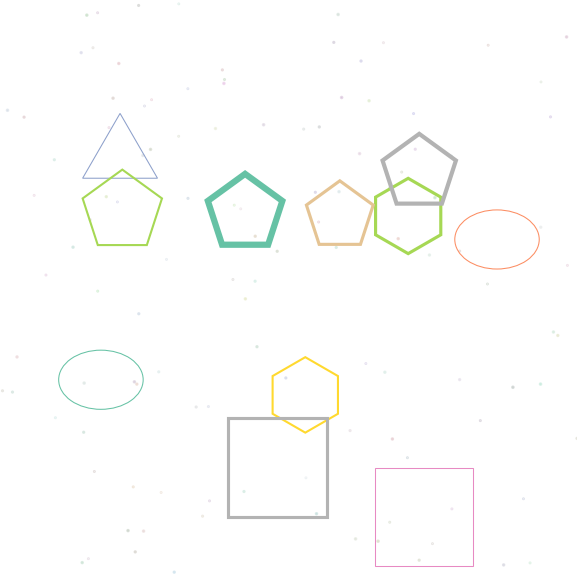[{"shape": "oval", "thickness": 0.5, "radius": 0.37, "center": [0.175, 0.342]}, {"shape": "pentagon", "thickness": 3, "radius": 0.34, "center": [0.424, 0.63]}, {"shape": "oval", "thickness": 0.5, "radius": 0.37, "center": [0.861, 0.584]}, {"shape": "triangle", "thickness": 0.5, "radius": 0.37, "center": [0.208, 0.728]}, {"shape": "square", "thickness": 0.5, "radius": 0.42, "center": [0.734, 0.105]}, {"shape": "hexagon", "thickness": 1.5, "radius": 0.33, "center": [0.707, 0.625]}, {"shape": "pentagon", "thickness": 1, "radius": 0.36, "center": [0.212, 0.633]}, {"shape": "hexagon", "thickness": 1, "radius": 0.33, "center": [0.529, 0.315]}, {"shape": "pentagon", "thickness": 1.5, "radius": 0.3, "center": [0.588, 0.625]}, {"shape": "pentagon", "thickness": 2, "radius": 0.33, "center": [0.726, 0.701]}, {"shape": "square", "thickness": 1.5, "radius": 0.43, "center": [0.481, 0.19]}]